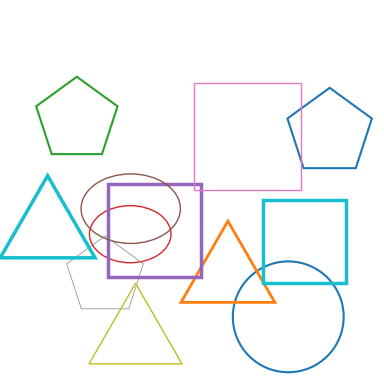[{"shape": "circle", "thickness": 1.5, "radius": 0.72, "center": [0.749, 0.177]}, {"shape": "pentagon", "thickness": 1.5, "radius": 0.58, "center": [0.856, 0.657]}, {"shape": "triangle", "thickness": 2, "radius": 0.7, "center": [0.592, 0.285]}, {"shape": "pentagon", "thickness": 1.5, "radius": 0.56, "center": [0.2, 0.69]}, {"shape": "oval", "thickness": 1, "radius": 0.53, "center": [0.338, 0.392]}, {"shape": "square", "thickness": 2.5, "radius": 0.6, "center": [0.402, 0.401]}, {"shape": "oval", "thickness": 1, "radius": 0.64, "center": [0.34, 0.458]}, {"shape": "square", "thickness": 1, "radius": 0.69, "center": [0.643, 0.646]}, {"shape": "pentagon", "thickness": 0.5, "radius": 0.52, "center": [0.273, 0.283]}, {"shape": "triangle", "thickness": 1, "radius": 0.7, "center": [0.352, 0.125]}, {"shape": "square", "thickness": 2.5, "radius": 0.54, "center": [0.791, 0.373]}, {"shape": "triangle", "thickness": 2.5, "radius": 0.71, "center": [0.124, 0.401]}]